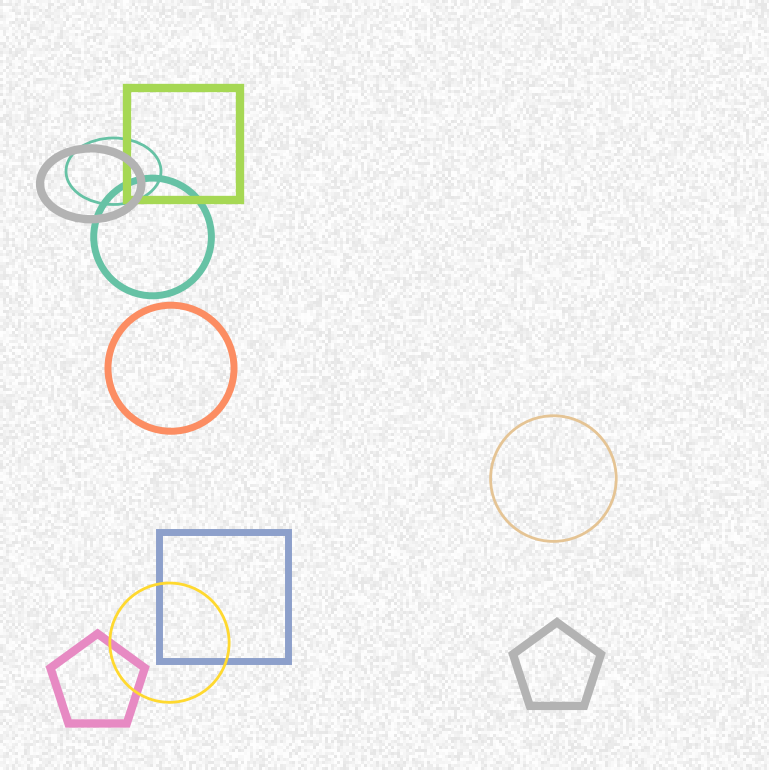[{"shape": "circle", "thickness": 2.5, "radius": 0.38, "center": [0.198, 0.692]}, {"shape": "oval", "thickness": 1, "radius": 0.31, "center": [0.147, 0.778]}, {"shape": "circle", "thickness": 2.5, "radius": 0.41, "center": [0.222, 0.522]}, {"shape": "square", "thickness": 2.5, "radius": 0.42, "center": [0.291, 0.225]}, {"shape": "pentagon", "thickness": 3, "radius": 0.32, "center": [0.127, 0.113]}, {"shape": "square", "thickness": 3, "radius": 0.36, "center": [0.238, 0.813]}, {"shape": "circle", "thickness": 1, "radius": 0.39, "center": [0.22, 0.165]}, {"shape": "circle", "thickness": 1, "radius": 0.41, "center": [0.719, 0.378]}, {"shape": "pentagon", "thickness": 3, "radius": 0.3, "center": [0.723, 0.132]}, {"shape": "oval", "thickness": 3, "radius": 0.33, "center": [0.118, 0.761]}]